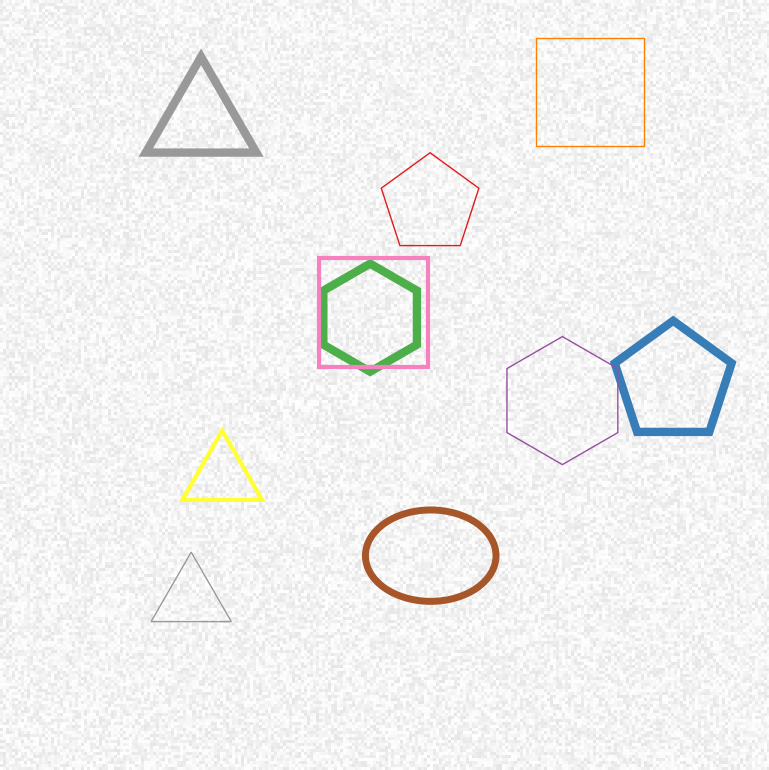[{"shape": "pentagon", "thickness": 0.5, "radius": 0.33, "center": [0.559, 0.735]}, {"shape": "pentagon", "thickness": 3, "radius": 0.4, "center": [0.874, 0.504]}, {"shape": "hexagon", "thickness": 3, "radius": 0.35, "center": [0.481, 0.587]}, {"shape": "hexagon", "thickness": 0.5, "radius": 0.42, "center": [0.73, 0.48]}, {"shape": "square", "thickness": 0.5, "radius": 0.35, "center": [0.766, 0.88]}, {"shape": "triangle", "thickness": 1.5, "radius": 0.3, "center": [0.289, 0.381]}, {"shape": "oval", "thickness": 2.5, "radius": 0.42, "center": [0.559, 0.278]}, {"shape": "square", "thickness": 1.5, "radius": 0.35, "center": [0.484, 0.595]}, {"shape": "triangle", "thickness": 3, "radius": 0.41, "center": [0.261, 0.843]}, {"shape": "triangle", "thickness": 0.5, "radius": 0.3, "center": [0.248, 0.223]}]